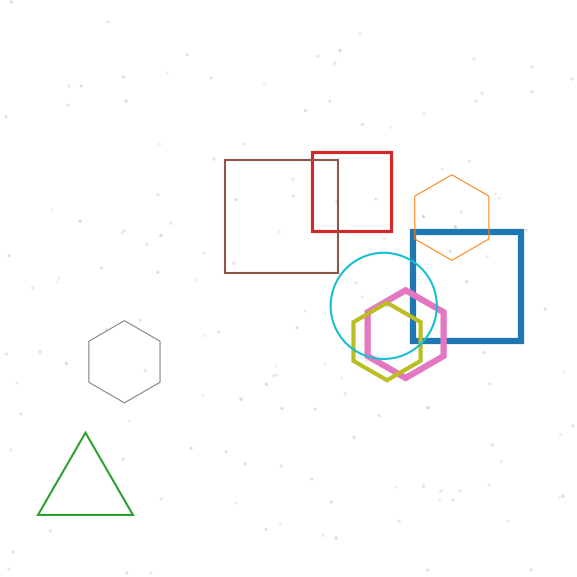[{"shape": "square", "thickness": 3, "radius": 0.47, "center": [0.809, 0.503]}, {"shape": "hexagon", "thickness": 0.5, "radius": 0.37, "center": [0.782, 0.622]}, {"shape": "triangle", "thickness": 1, "radius": 0.47, "center": [0.148, 0.155]}, {"shape": "square", "thickness": 1.5, "radius": 0.34, "center": [0.608, 0.667]}, {"shape": "square", "thickness": 1, "radius": 0.49, "center": [0.488, 0.624]}, {"shape": "hexagon", "thickness": 3, "radius": 0.38, "center": [0.702, 0.421]}, {"shape": "hexagon", "thickness": 0.5, "radius": 0.36, "center": [0.215, 0.373]}, {"shape": "hexagon", "thickness": 2, "radius": 0.34, "center": [0.67, 0.408]}, {"shape": "circle", "thickness": 1, "radius": 0.46, "center": [0.664, 0.469]}]